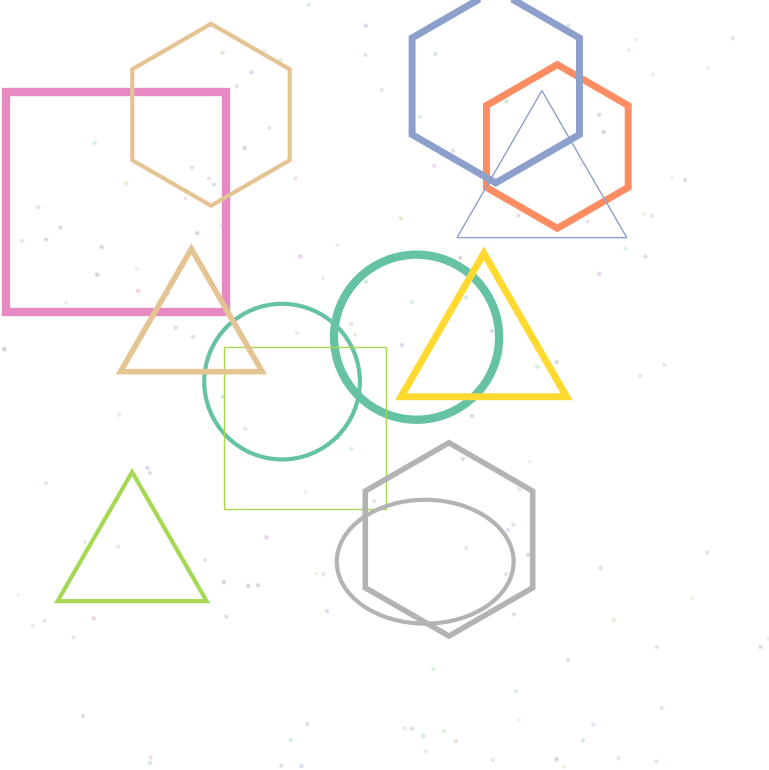[{"shape": "circle", "thickness": 1.5, "radius": 0.51, "center": [0.366, 0.504]}, {"shape": "circle", "thickness": 3, "radius": 0.54, "center": [0.541, 0.562]}, {"shape": "hexagon", "thickness": 2.5, "radius": 0.53, "center": [0.724, 0.81]}, {"shape": "hexagon", "thickness": 2.5, "radius": 0.63, "center": [0.644, 0.888]}, {"shape": "triangle", "thickness": 0.5, "radius": 0.64, "center": [0.704, 0.755]}, {"shape": "square", "thickness": 3, "radius": 0.71, "center": [0.151, 0.738]}, {"shape": "triangle", "thickness": 1.5, "radius": 0.56, "center": [0.172, 0.275]}, {"shape": "square", "thickness": 0.5, "radius": 0.53, "center": [0.396, 0.444]}, {"shape": "triangle", "thickness": 2.5, "radius": 0.62, "center": [0.628, 0.547]}, {"shape": "triangle", "thickness": 2, "radius": 0.53, "center": [0.249, 0.57]}, {"shape": "hexagon", "thickness": 1.5, "radius": 0.59, "center": [0.274, 0.851]}, {"shape": "oval", "thickness": 1.5, "radius": 0.57, "center": [0.552, 0.271]}, {"shape": "hexagon", "thickness": 2, "radius": 0.63, "center": [0.583, 0.299]}]